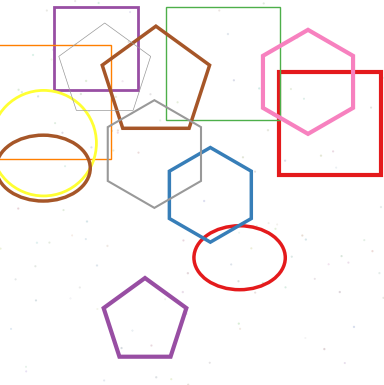[{"shape": "oval", "thickness": 2.5, "radius": 0.59, "center": [0.622, 0.331]}, {"shape": "square", "thickness": 3, "radius": 0.67, "center": [0.857, 0.68]}, {"shape": "hexagon", "thickness": 2.5, "radius": 0.61, "center": [0.546, 0.494]}, {"shape": "square", "thickness": 1, "radius": 0.74, "center": [0.58, 0.835]}, {"shape": "pentagon", "thickness": 3, "radius": 0.56, "center": [0.377, 0.165]}, {"shape": "square", "thickness": 2, "radius": 0.54, "center": [0.249, 0.874]}, {"shape": "square", "thickness": 1, "radius": 0.74, "center": [0.139, 0.734]}, {"shape": "circle", "thickness": 2, "radius": 0.69, "center": [0.113, 0.628]}, {"shape": "oval", "thickness": 2.5, "radius": 0.61, "center": [0.112, 0.563]}, {"shape": "pentagon", "thickness": 2.5, "radius": 0.73, "center": [0.405, 0.785]}, {"shape": "hexagon", "thickness": 3, "radius": 0.68, "center": [0.8, 0.787]}, {"shape": "hexagon", "thickness": 1.5, "radius": 0.7, "center": [0.401, 0.6]}, {"shape": "pentagon", "thickness": 0.5, "radius": 0.63, "center": [0.272, 0.815]}]